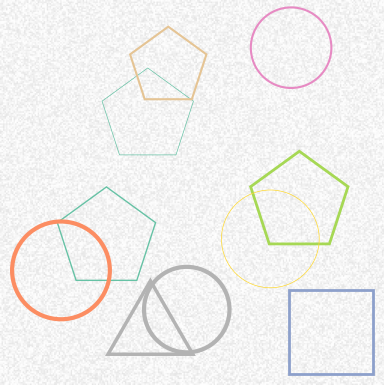[{"shape": "pentagon", "thickness": 0.5, "radius": 0.62, "center": [0.384, 0.699]}, {"shape": "pentagon", "thickness": 1, "radius": 0.67, "center": [0.276, 0.38]}, {"shape": "circle", "thickness": 3, "radius": 0.63, "center": [0.158, 0.298]}, {"shape": "square", "thickness": 2, "radius": 0.54, "center": [0.859, 0.138]}, {"shape": "circle", "thickness": 1.5, "radius": 0.52, "center": [0.756, 0.876]}, {"shape": "pentagon", "thickness": 2, "radius": 0.66, "center": [0.777, 0.474]}, {"shape": "circle", "thickness": 0.5, "radius": 0.63, "center": [0.702, 0.38]}, {"shape": "pentagon", "thickness": 1.5, "radius": 0.52, "center": [0.437, 0.827]}, {"shape": "triangle", "thickness": 2.5, "radius": 0.64, "center": [0.391, 0.143]}, {"shape": "circle", "thickness": 3, "radius": 0.56, "center": [0.485, 0.196]}]